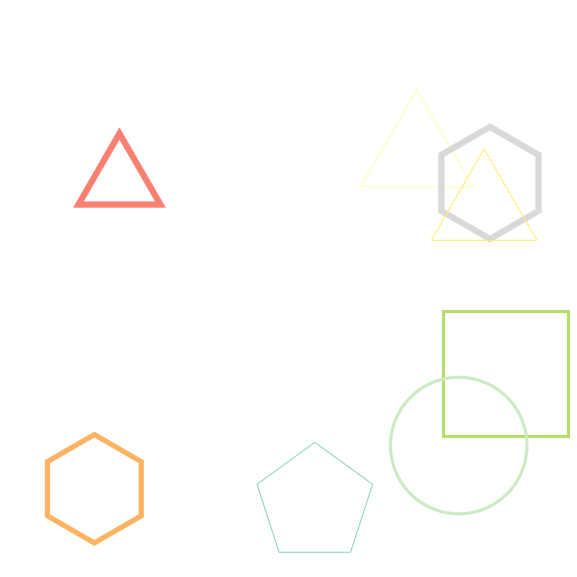[{"shape": "pentagon", "thickness": 0.5, "radius": 0.53, "center": [0.545, 0.128]}, {"shape": "triangle", "thickness": 0.5, "radius": 0.56, "center": [0.722, 0.731]}, {"shape": "triangle", "thickness": 3, "radius": 0.41, "center": [0.207, 0.686]}, {"shape": "hexagon", "thickness": 2.5, "radius": 0.47, "center": [0.163, 0.153]}, {"shape": "square", "thickness": 1.5, "radius": 0.54, "center": [0.875, 0.353]}, {"shape": "hexagon", "thickness": 3, "radius": 0.49, "center": [0.848, 0.682]}, {"shape": "circle", "thickness": 1.5, "radius": 0.59, "center": [0.794, 0.228]}, {"shape": "triangle", "thickness": 0.5, "radius": 0.53, "center": [0.838, 0.636]}]